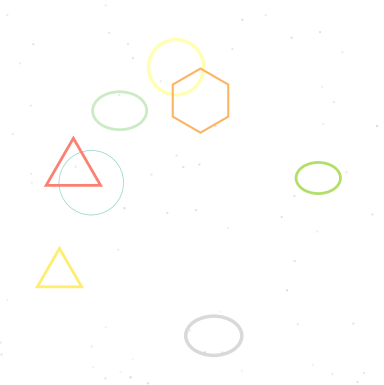[{"shape": "circle", "thickness": 0.5, "radius": 0.42, "center": [0.237, 0.525]}, {"shape": "circle", "thickness": 2.5, "radius": 0.36, "center": [0.458, 0.825]}, {"shape": "triangle", "thickness": 2, "radius": 0.41, "center": [0.191, 0.559]}, {"shape": "hexagon", "thickness": 1.5, "radius": 0.42, "center": [0.521, 0.739]}, {"shape": "oval", "thickness": 2, "radius": 0.29, "center": [0.827, 0.538]}, {"shape": "oval", "thickness": 2.5, "radius": 0.36, "center": [0.555, 0.128]}, {"shape": "oval", "thickness": 2, "radius": 0.35, "center": [0.311, 0.712]}, {"shape": "triangle", "thickness": 2, "radius": 0.33, "center": [0.155, 0.288]}]